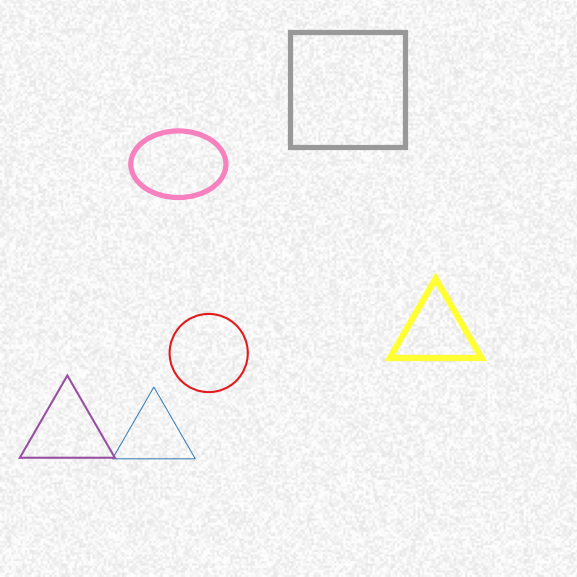[{"shape": "circle", "thickness": 1, "radius": 0.34, "center": [0.361, 0.388]}, {"shape": "triangle", "thickness": 0.5, "radius": 0.41, "center": [0.266, 0.246]}, {"shape": "triangle", "thickness": 1, "radius": 0.47, "center": [0.117, 0.254]}, {"shape": "triangle", "thickness": 3, "radius": 0.46, "center": [0.754, 0.425]}, {"shape": "oval", "thickness": 2.5, "radius": 0.41, "center": [0.309, 0.715]}, {"shape": "square", "thickness": 2.5, "radius": 0.5, "center": [0.602, 0.845]}]